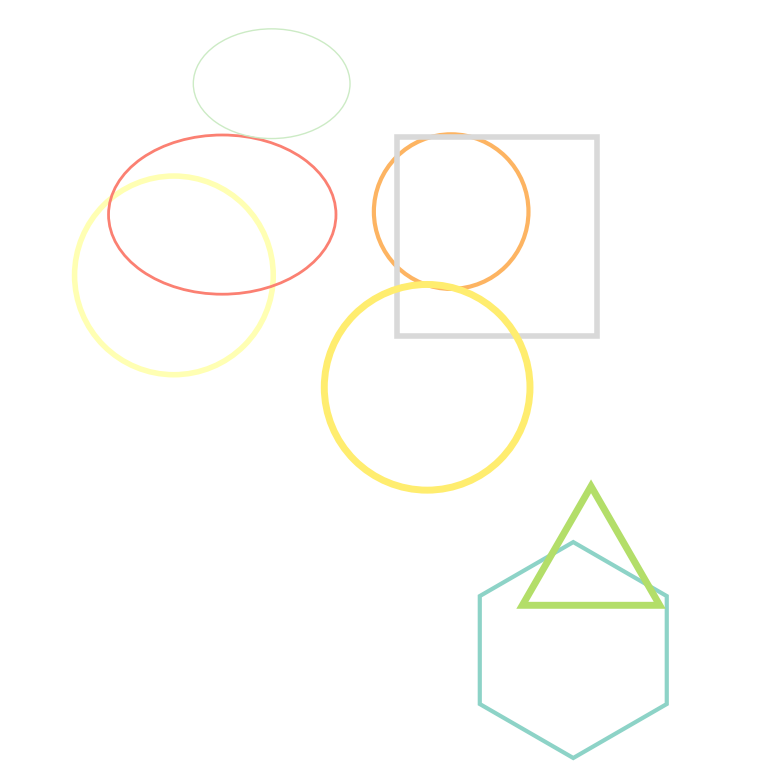[{"shape": "hexagon", "thickness": 1.5, "radius": 0.7, "center": [0.745, 0.156]}, {"shape": "circle", "thickness": 2, "radius": 0.65, "center": [0.226, 0.642]}, {"shape": "oval", "thickness": 1, "radius": 0.74, "center": [0.289, 0.721]}, {"shape": "circle", "thickness": 1.5, "radius": 0.5, "center": [0.586, 0.725]}, {"shape": "triangle", "thickness": 2.5, "radius": 0.52, "center": [0.768, 0.265]}, {"shape": "square", "thickness": 2, "radius": 0.65, "center": [0.645, 0.693]}, {"shape": "oval", "thickness": 0.5, "radius": 0.51, "center": [0.353, 0.891]}, {"shape": "circle", "thickness": 2.5, "radius": 0.67, "center": [0.555, 0.497]}]